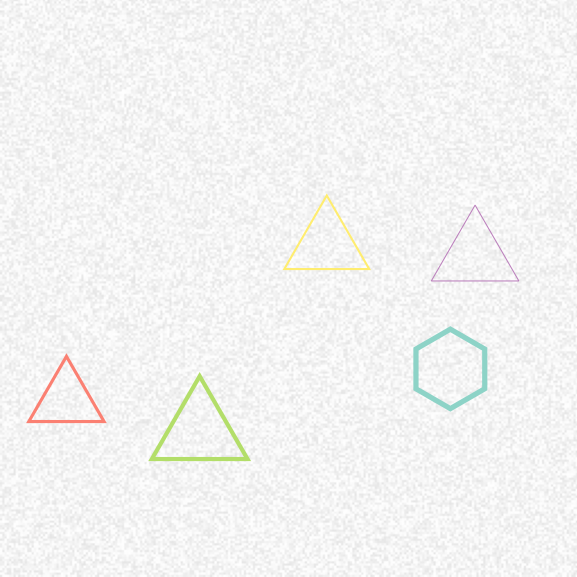[{"shape": "hexagon", "thickness": 2.5, "radius": 0.34, "center": [0.78, 0.36]}, {"shape": "triangle", "thickness": 1.5, "radius": 0.38, "center": [0.115, 0.307]}, {"shape": "triangle", "thickness": 2, "radius": 0.48, "center": [0.346, 0.252]}, {"shape": "triangle", "thickness": 0.5, "radius": 0.44, "center": [0.823, 0.556]}, {"shape": "triangle", "thickness": 1, "radius": 0.42, "center": [0.566, 0.576]}]